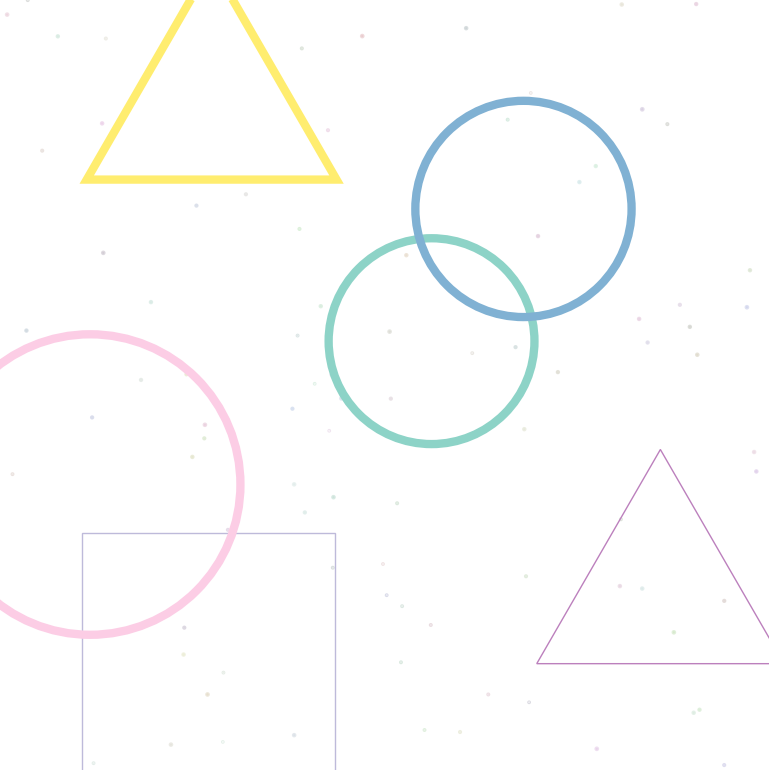[{"shape": "circle", "thickness": 3, "radius": 0.67, "center": [0.56, 0.557]}, {"shape": "square", "thickness": 0.5, "radius": 0.82, "center": [0.271, 0.143]}, {"shape": "circle", "thickness": 3, "radius": 0.7, "center": [0.68, 0.729]}, {"shape": "circle", "thickness": 3, "radius": 0.98, "center": [0.117, 0.371]}, {"shape": "triangle", "thickness": 0.5, "radius": 0.93, "center": [0.858, 0.231]}, {"shape": "triangle", "thickness": 3, "radius": 0.94, "center": [0.275, 0.86]}]